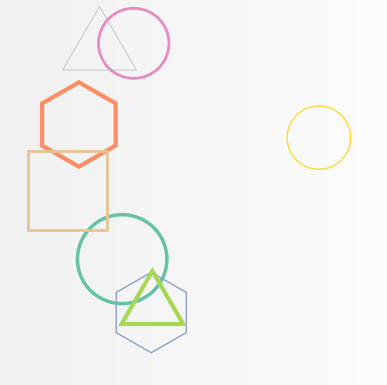[{"shape": "circle", "thickness": 2.5, "radius": 0.58, "center": [0.315, 0.327]}, {"shape": "hexagon", "thickness": 3, "radius": 0.55, "center": [0.204, 0.677]}, {"shape": "hexagon", "thickness": 1, "radius": 0.52, "center": [0.39, 0.188]}, {"shape": "circle", "thickness": 2, "radius": 0.45, "center": [0.345, 0.888]}, {"shape": "triangle", "thickness": 3, "radius": 0.46, "center": [0.393, 0.204]}, {"shape": "circle", "thickness": 1, "radius": 0.41, "center": [0.823, 0.643]}, {"shape": "square", "thickness": 2, "radius": 0.51, "center": [0.175, 0.505]}, {"shape": "triangle", "thickness": 0.5, "radius": 0.55, "center": [0.257, 0.873]}]